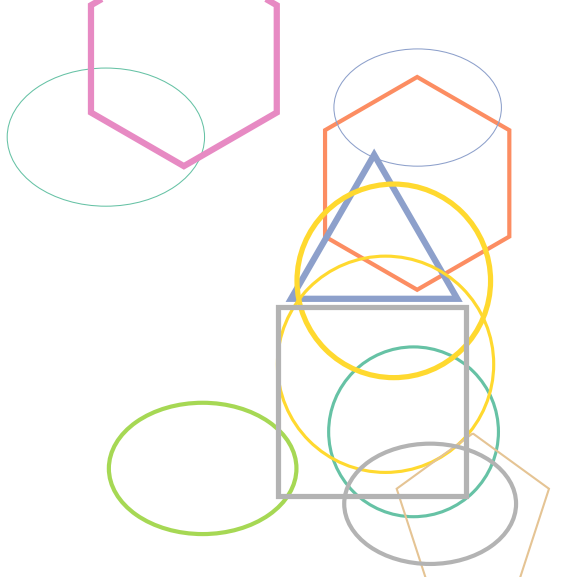[{"shape": "circle", "thickness": 1.5, "radius": 0.74, "center": [0.716, 0.251]}, {"shape": "oval", "thickness": 0.5, "radius": 0.85, "center": [0.183, 0.762]}, {"shape": "hexagon", "thickness": 2, "radius": 0.92, "center": [0.722, 0.682]}, {"shape": "oval", "thickness": 0.5, "radius": 0.73, "center": [0.723, 0.813]}, {"shape": "triangle", "thickness": 3, "radius": 0.83, "center": [0.648, 0.565]}, {"shape": "hexagon", "thickness": 3, "radius": 0.93, "center": [0.318, 0.897]}, {"shape": "oval", "thickness": 2, "radius": 0.81, "center": [0.351, 0.188]}, {"shape": "circle", "thickness": 2.5, "radius": 0.84, "center": [0.682, 0.513]}, {"shape": "circle", "thickness": 1.5, "radius": 0.94, "center": [0.668, 0.368]}, {"shape": "pentagon", "thickness": 1, "radius": 0.69, "center": [0.819, 0.11]}, {"shape": "oval", "thickness": 2, "radius": 0.74, "center": [0.745, 0.127]}, {"shape": "square", "thickness": 2.5, "radius": 0.82, "center": [0.644, 0.304]}]